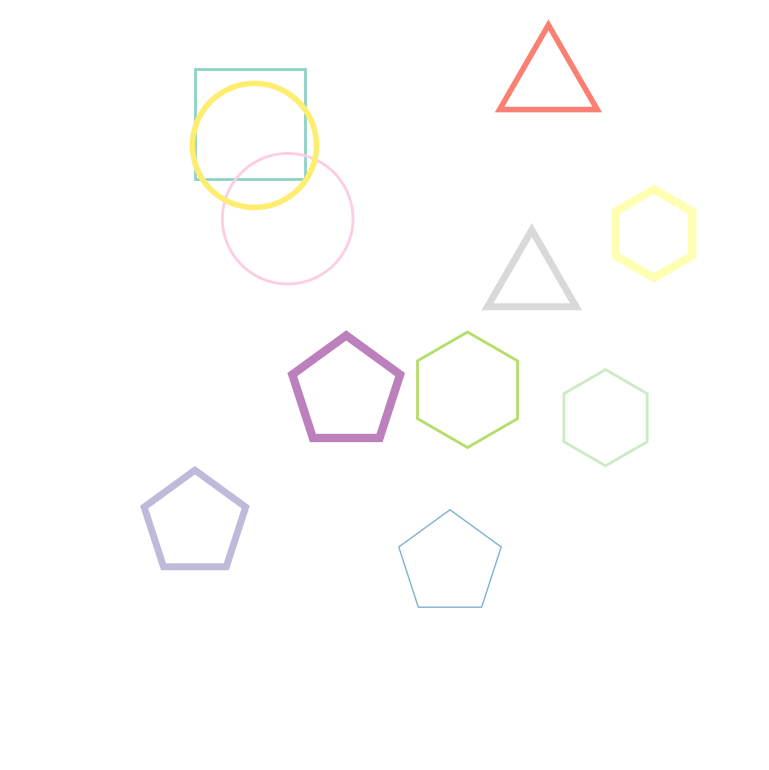[{"shape": "square", "thickness": 1, "radius": 0.36, "center": [0.324, 0.839]}, {"shape": "hexagon", "thickness": 3, "radius": 0.29, "center": [0.849, 0.697]}, {"shape": "pentagon", "thickness": 2.5, "radius": 0.35, "center": [0.253, 0.32]}, {"shape": "triangle", "thickness": 2, "radius": 0.37, "center": [0.712, 0.894]}, {"shape": "pentagon", "thickness": 0.5, "radius": 0.35, "center": [0.584, 0.268]}, {"shape": "hexagon", "thickness": 1, "radius": 0.38, "center": [0.607, 0.494]}, {"shape": "circle", "thickness": 1, "radius": 0.42, "center": [0.374, 0.716]}, {"shape": "triangle", "thickness": 2.5, "radius": 0.33, "center": [0.691, 0.635]}, {"shape": "pentagon", "thickness": 3, "radius": 0.37, "center": [0.45, 0.491]}, {"shape": "hexagon", "thickness": 1, "radius": 0.31, "center": [0.786, 0.458]}, {"shape": "circle", "thickness": 2, "radius": 0.4, "center": [0.33, 0.811]}]